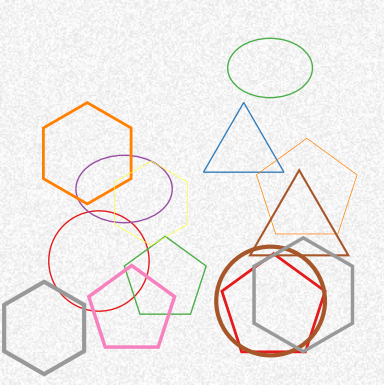[{"shape": "pentagon", "thickness": 2, "radius": 0.7, "center": [0.71, 0.2]}, {"shape": "circle", "thickness": 1, "radius": 0.65, "center": [0.257, 0.322]}, {"shape": "triangle", "thickness": 1, "radius": 0.6, "center": [0.633, 0.613]}, {"shape": "oval", "thickness": 1, "radius": 0.55, "center": [0.701, 0.823]}, {"shape": "pentagon", "thickness": 1, "radius": 0.56, "center": [0.429, 0.274]}, {"shape": "oval", "thickness": 1, "radius": 0.63, "center": [0.322, 0.509]}, {"shape": "hexagon", "thickness": 2, "radius": 0.66, "center": [0.227, 0.602]}, {"shape": "pentagon", "thickness": 0.5, "radius": 0.69, "center": [0.797, 0.503]}, {"shape": "hexagon", "thickness": 0.5, "radius": 0.55, "center": [0.393, 0.472]}, {"shape": "triangle", "thickness": 1.5, "radius": 0.74, "center": [0.777, 0.41]}, {"shape": "circle", "thickness": 3, "radius": 0.71, "center": [0.703, 0.218]}, {"shape": "pentagon", "thickness": 2.5, "radius": 0.59, "center": [0.342, 0.193]}, {"shape": "hexagon", "thickness": 3, "radius": 0.6, "center": [0.115, 0.148]}, {"shape": "hexagon", "thickness": 2.5, "radius": 0.74, "center": [0.788, 0.234]}]